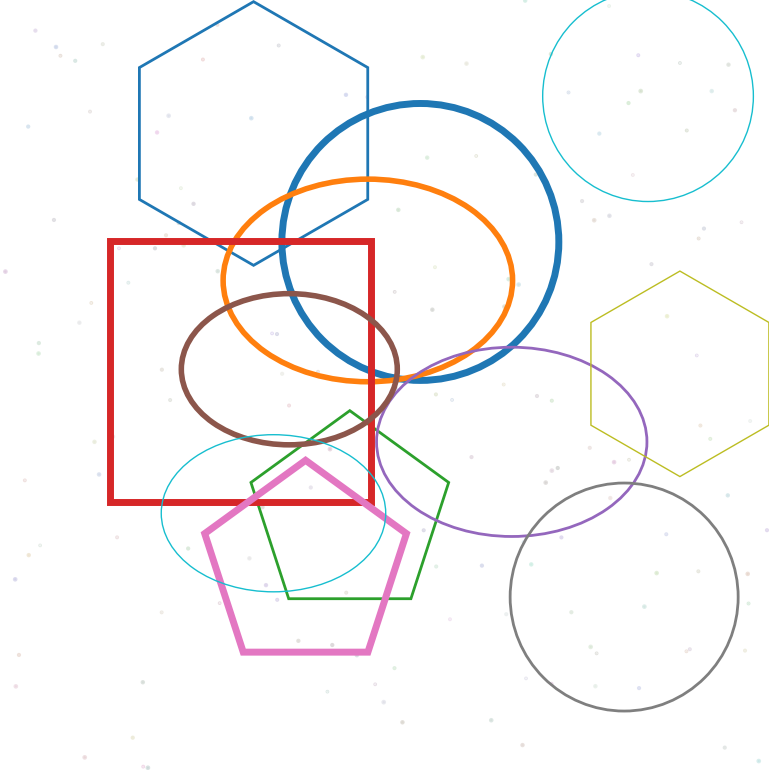[{"shape": "hexagon", "thickness": 1, "radius": 0.86, "center": [0.329, 0.827]}, {"shape": "circle", "thickness": 2.5, "radius": 0.9, "center": [0.546, 0.686]}, {"shape": "oval", "thickness": 2, "radius": 0.94, "center": [0.478, 0.636]}, {"shape": "pentagon", "thickness": 1, "radius": 0.68, "center": [0.454, 0.332]}, {"shape": "square", "thickness": 2.5, "radius": 0.85, "center": [0.312, 0.518]}, {"shape": "oval", "thickness": 1, "radius": 0.88, "center": [0.665, 0.426]}, {"shape": "oval", "thickness": 2, "radius": 0.7, "center": [0.376, 0.52]}, {"shape": "pentagon", "thickness": 2.5, "radius": 0.69, "center": [0.397, 0.264]}, {"shape": "circle", "thickness": 1, "radius": 0.74, "center": [0.811, 0.225]}, {"shape": "hexagon", "thickness": 0.5, "radius": 0.67, "center": [0.883, 0.515]}, {"shape": "circle", "thickness": 0.5, "radius": 0.68, "center": [0.842, 0.875]}, {"shape": "oval", "thickness": 0.5, "radius": 0.73, "center": [0.355, 0.333]}]